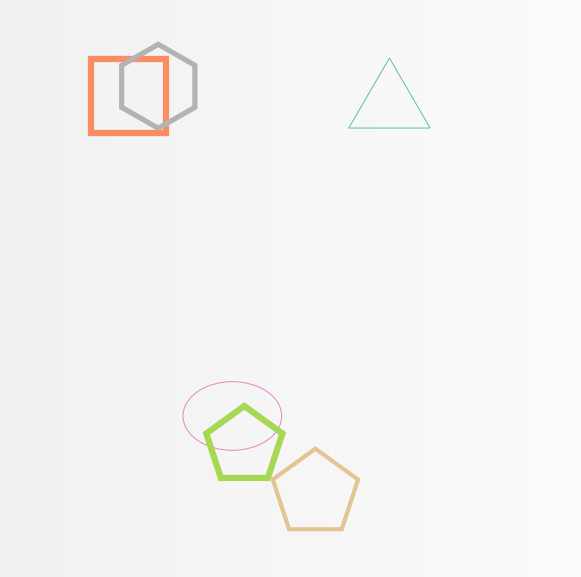[{"shape": "triangle", "thickness": 0.5, "radius": 0.4, "center": [0.67, 0.818]}, {"shape": "square", "thickness": 3, "radius": 0.32, "center": [0.222, 0.833]}, {"shape": "oval", "thickness": 0.5, "radius": 0.42, "center": [0.4, 0.279]}, {"shape": "pentagon", "thickness": 3, "radius": 0.34, "center": [0.42, 0.227]}, {"shape": "pentagon", "thickness": 2, "radius": 0.39, "center": [0.543, 0.145]}, {"shape": "hexagon", "thickness": 2.5, "radius": 0.36, "center": [0.272, 0.85]}]